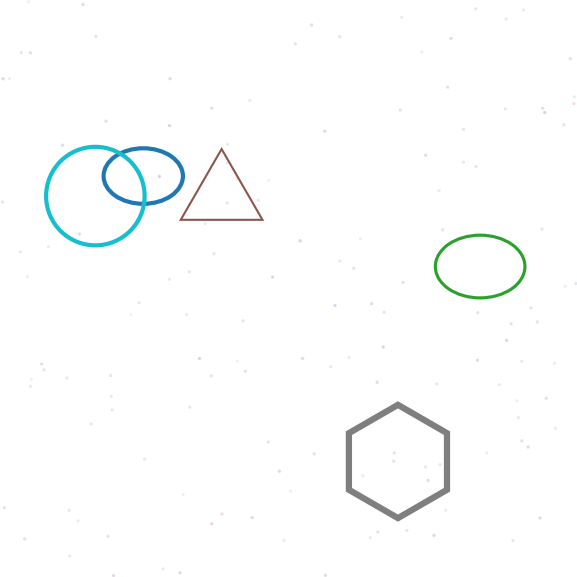[{"shape": "oval", "thickness": 2, "radius": 0.34, "center": [0.248, 0.694]}, {"shape": "oval", "thickness": 1.5, "radius": 0.39, "center": [0.831, 0.538]}, {"shape": "triangle", "thickness": 1, "radius": 0.41, "center": [0.384, 0.659]}, {"shape": "hexagon", "thickness": 3, "radius": 0.49, "center": [0.689, 0.2]}, {"shape": "circle", "thickness": 2, "radius": 0.43, "center": [0.165, 0.66]}]